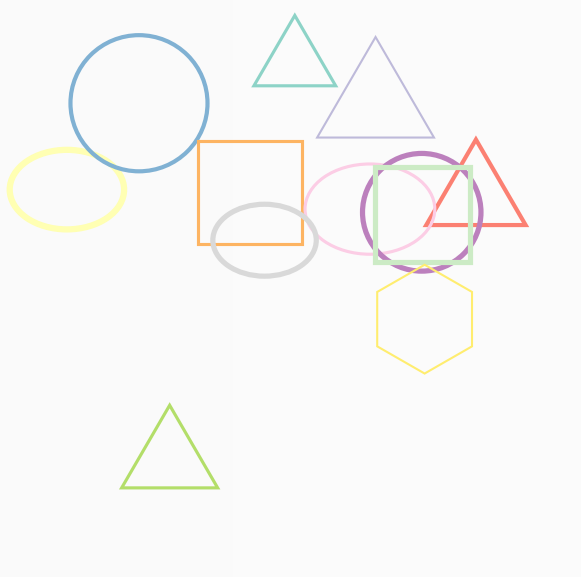[{"shape": "triangle", "thickness": 1.5, "radius": 0.41, "center": [0.507, 0.891]}, {"shape": "oval", "thickness": 3, "radius": 0.49, "center": [0.115, 0.671]}, {"shape": "triangle", "thickness": 1, "radius": 0.58, "center": [0.646, 0.819]}, {"shape": "triangle", "thickness": 2, "radius": 0.49, "center": [0.819, 0.659]}, {"shape": "circle", "thickness": 2, "radius": 0.59, "center": [0.239, 0.82]}, {"shape": "square", "thickness": 1.5, "radius": 0.45, "center": [0.431, 0.666]}, {"shape": "triangle", "thickness": 1.5, "radius": 0.48, "center": [0.292, 0.202]}, {"shape": "oval", "thickness": 1.5, "radius": 0.56, "center": [0.636, 0.637]}, {"shape": "oval", "thickness": 2.5, "radius": 0.44, "center": [0.455, 0.583]}, {"shape": "circle", "thickness": 2.5, "radius": 0.51, "center": [0.726, 0.632]}, {"shape": "square", "thickness": 2.5, "radius": 0.41, "center": [0.727, 0.628]}, {"shape": "hexagon", "thickness": 1, "radius": 0.47, "center": [0.731, 0.446]}]